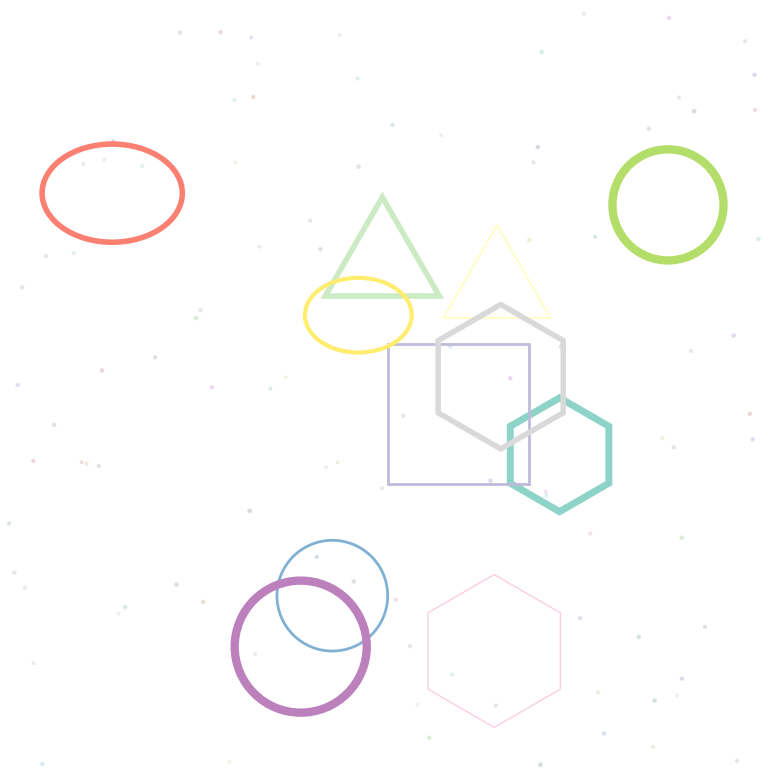[{"shape": "hexagon", "thickness": 2.5, "radius": 0.37, "center": [0.727, 0.409]}, {"shape": "triangle", "thickness": 0.5, "radius": 0.4, "center": [0.645, 0.627]}, {"shape": "square", "thickness": 1, "radius": 0.46, "center": [0.596, 0.462]}, {"shape": "oval", "thickness": 2, "radius": 0.46, "center": [0.146, 0.749]}, {"shape": "circle", "thickness": 1, "radius": 0.36, "center": [0.432, 0.226]}, {"shape": "circle", "thickness": 3, "radius": 0.36, "center": [0.868, 0.734]}, {"shape": "hexagon", "thickness": 0.5, "radius": 0.5, "center": [0.642, 0.155]}, {"shape": "hexagon", "thickness": 2, "radius": 0.47, "center": [0.65, 0.511]}, {"shape": "circle", "thickness": 3, "radius": 0.43, "center": [0.391, 0.16]}, {"shape": "triangle", "thickness": 2, "radius": 0.43, "center": [0.497, 0.658]}, {"shape": "oval", "thickness": 1.5, "radius": 0.35, "center": [0.465, 0.591]}]